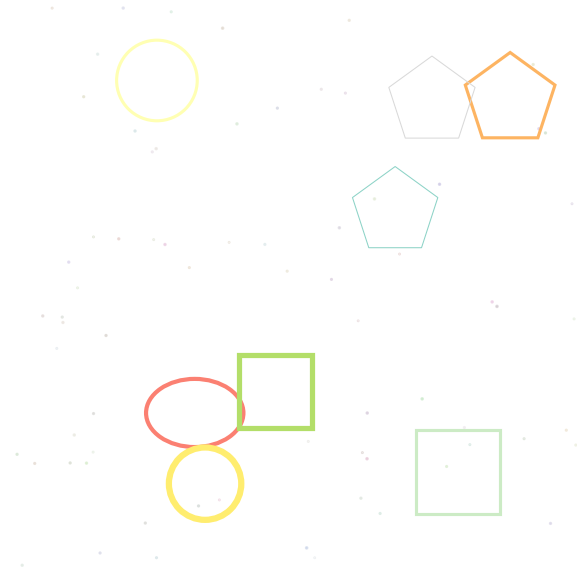[{"shape": "pentagon", "thickness": 0.5, "radius": 0.39, "center": [0.684, 0.633]}, {"shape": "circle", "thickness": 1.5, "radius": 0.35, "center": [0.272, 0.86]}, {"shape": "oval", "thickness": 2, "radius": 0.42, "center": [0.337, 0.284]}, {"shape": "pentagon", "thickness": 1.5, "radius": 0.41, "center": [0.883, 0.827]}, {"shape": "square", "thickness": 2.5, "radius": 0.31, "center": [0.477, 0.321]}, {"shape": "pentagon", "thickness": 0.5, "radius": 0.39, "center": [0.748, 0.824]}, {"shape": "square", "thickness": 1.5, "radius": 0.37, "center": [0.793, 0.182]}, {"shape": "circle", "thickness": 3, "radius": 0.31, "center": [0.355, 0.162]}]